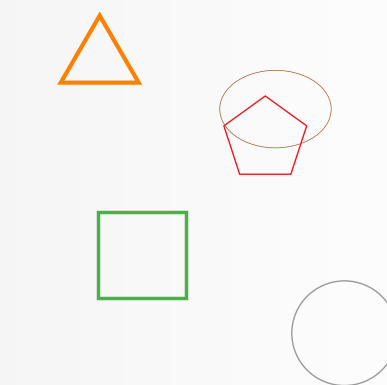[{"shape": "pentagon", "thickness": 1, "radius": 0.56, "center": [0.685, 0.638]}, {"shape": "square", "thickness": 2.5, "radius": 0.56, "center": [0.367, 0.338]}, {"shape": "triangle", "thickness": 3, "radius": 0.58, "center": [0.257, 0.843]}, {"shape": "oval", "thickness": 0.5, "radius": 0.72, "center": [0.711, 0.717]}, {"shape": "circle", "thickness": 1, "radius": 0.68, "center": [0.889, 0.135]}]